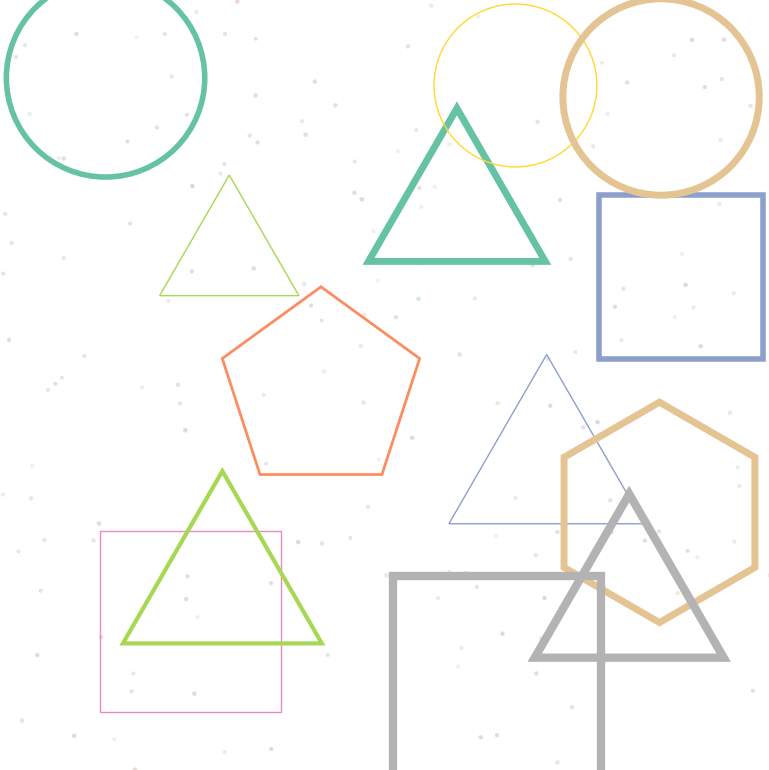[{"shape": "triangle", "thickness": 2.5, "radius": 0.66, "center": [0.593, 0.727]}, {"shape": "circle", "thickness": 2, "radius": 0.64, "center": [0.137, 0.899]}, {"shape": "pentagon", "thickness": 1, "radius": 0.67, "center": [0.417, 0.493]}, {"shape": "square", "thickness": 2, "radius": 0.53, "center": [0.884, 0.64]}, {"shape": "triangle", "thickness": 0.5, "radius": 0.73, "center": [0.71, 0.393]}, {"shape": "square", "thickness": 0.5, "radius": 0.59, "center": [0.247, 0.193]}, {"shape": "triangle", "thickness": 1.5, "radius": 0.75, "center": [0.289, 0.239]}, {"shape": "triangle", "thickness": 0.5, "radius": 0.52, "center": [0.298, 0.668]}, {"shape": "circle", "thickness": 0.5, "radius": 0.53, "center": [0.669, 0.889]}, {"shape": "hexagon", "thickness": 2.5, "radius": 0.72, "center": [0.856, 0.335]}, {"shape": "circle", "thickness": 2.5, "radius": 0.64, "center": [0.859, 0.874]}, {"shape": "square", "thickness": 3, "radius": 0.67, "center": [0.645, 0.117]}, {"shape": "triangle", "thickness": 3, "radius": 0.71, "center": [0.817, 0.217]}]